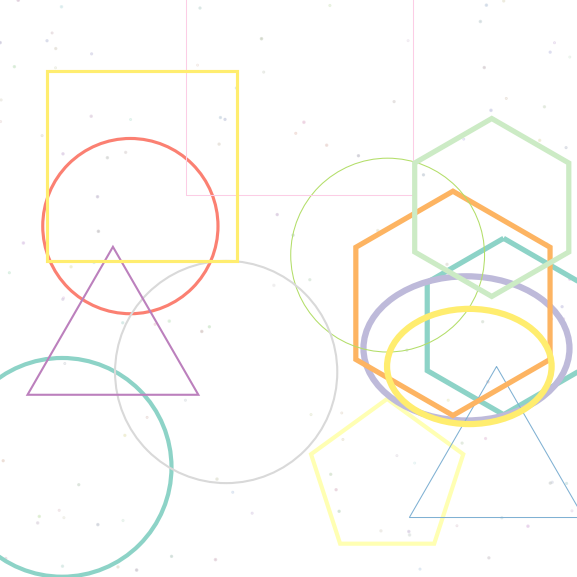[{"shape": "circle", "thickness": 2, "radius": 0.95, "center": [0.108, 0.19]}, {"shape": "hexagon", "thickness": 2.5, "radius": 0.76, "center": [0.872, 0.434]}, {"shape": "pentagon", "thickness": 2, "radius": 0.69, "center": [0.67, 0.17]}, {"shape": "oval", "thickness": 3, "radius": 0.89, "center": [0.808, 0.396]}, {"shape": "circle", "thickness": 1.5, "radius": 0.76, "center": [0.226, 0.608]}, {"shape": "triangle", "thickness": 0.5, "radius": 0.87, "center": [0.86, 0.19]}, {"shape": "hexagon", "thickness": 2.5, "radius": 0.97, "center": [0.784, 0.474]}, {"shape": "circle", "thickness": 0.5, "radius": 0.84, "center": [0.671, 0.557]}, {"shape": "square", "thickness": 0.5, "radius": 0.98, "center": [0.519, 0.858]}, {"shape": "circle", "thickness": 1, "radius": 0.96, "center": [0.392, 0.355]}, {"shape": "triangle", "thickness": 1, "radius": 0.85, "center": [0.196, 0.401]}, {"shape": "hexagon", "thickness": 2.5, "radius": 0.77, "center": [0.852, 0.64]}, {"shape": "square", "thickness": 1.5, "radius": 0.82, "center": [0.246, 0.712]}, {"shape": "oval", "thickness": 3, "radius": 0.71, "center": [0.813, 0.365]}]